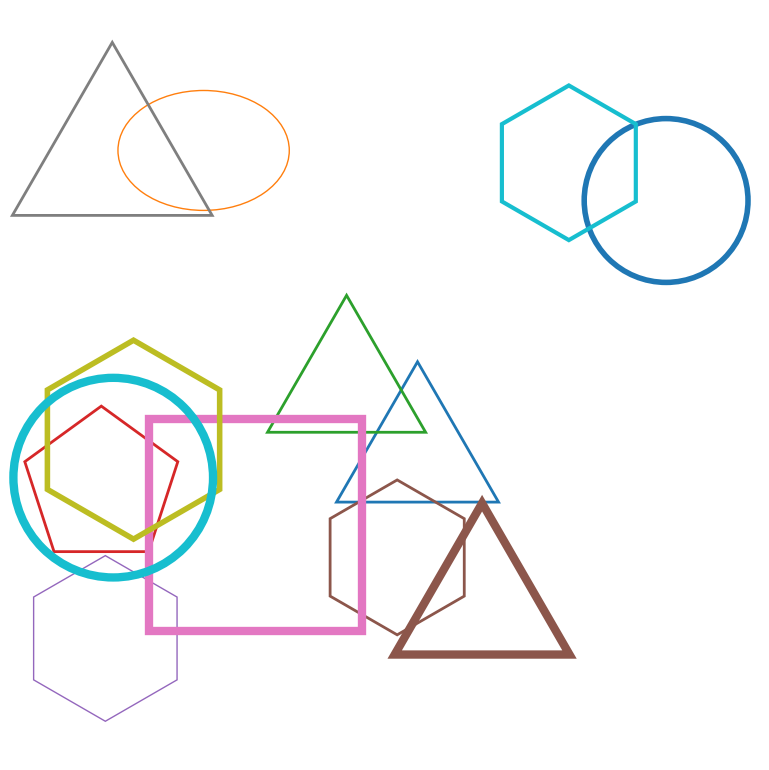[{"shape": "circle", "thickness": 2, "radius": 0.53, "center": [0.865, 0.74]}, {"shape": "triangle", "thickness": 1, "radius": 0.61, "center": [0.542, 0.409]}, {"shape": "oval", "thickness": 0.5, "radius": 0.56, "center": [0.264, 0.805]}, {"shape": "triangle", "thickness": 1, "radius": 0.59, "center": [0.45, 0.498]}, {"shape": "pentagon", "thickness": 1, "radius": 0.52, "center": [0.132, 0.368]}, {"shape": "hexagon", "thickness": 0.5, "radius": 0.54, "center": [0.137, 0.171]}, {"shape": "hexagon", "thickness": 1, "radius": 0.5, "center": [0.516, 0.276]}, {"shape": "triangle", "thickness": 3, "radius": 0.66, "center": [0.626, 0.215]}, {"shape": "square", "thickness": 3, "radius": 0.69, "center": [0.332, 0.318]}, {"shape": "triangle", "thickness": 1, "radius": 0.75, "center": [0.146, 0.795]}, {"shape": "hexagon", "thickness": 2, "radius": 0.65, "center": [0.173, 0.429]}, {"shape": "circle", "thickness": 3, "radius": 0.65, "center": [0.147, 0.38]}, {"shape": "hexagon", "thickness": 1.5, "radius": 0.5, "center": [0.739, 0.789]}]